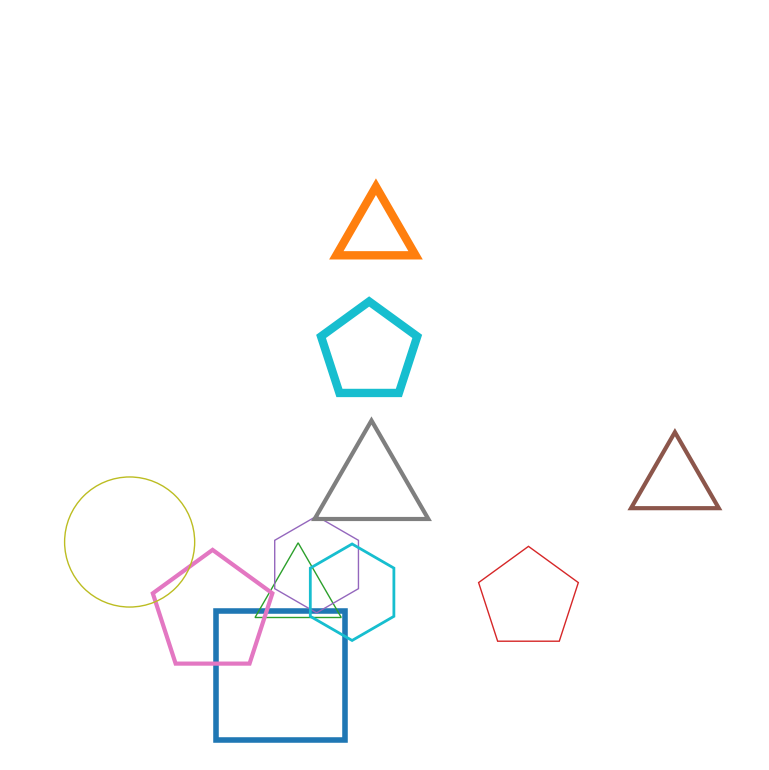[{"shape": "square", "thickness": 2, "radius": 0.42, "center": [0.364, 0.123]}, {"shape": "triangle", "thickness": 3, "radius": 0.3, "center": [0.488, 0.698]}, {"shape": "triangle", "thickness": 0.5, "radius": 0.32, "center": [0.387, 0.23]}, {"shape": "pentagon", "thickness": 0.5, "radius": 0.34, "center": [0.686, 0.222]}, {"shape": "hexagon", "thickness": 0.5, "radius": 0.31, "center": [0.411, 0.267]}, {"shape": "triangle", "thickness": 1.5, "radius": 0.33, "center": [0.877, 0.373]}, {"shape": "pentagon", "thickness": 1.5, "radius": 0.41, "center": [0.276, 0.204]}, {"shape": "triangle", "thickness": 1.5, "radius": 0.43, "center": [0.482, 0.369]}, {"shape": "circle", "thickness": 0.5, "radius": 0.42, "center": [0.168, 0.296]}, {"shape": "hexagon", "thickness": 1, "radius": 0.31, "center": [0.457, 0.231]}, {"shape": "pentagon", "thickness": 3, "radius": 0.33, "center": [0.479, 0.543]}]